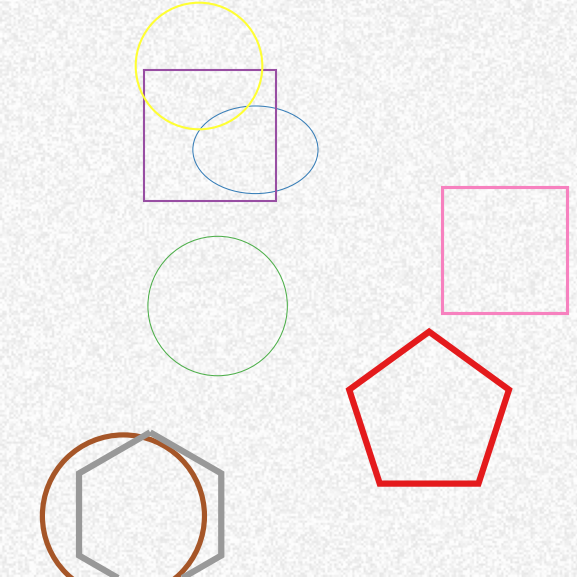[{"shape": "pentagon", "thickness": 3, "radius": 0.73, "center": [0.743, 0.279]}, {"shape": "oval", "thickness": 0.5, "radius": 0.54, "center": [0.442, 0.74]}, {"shape": "circle", "thickness": 0.5, "radius": 0.6, "center": [0.377, 0.469]}, {"shape": "square", "thickness": 1, "radius": 0.57, "center": [0.364, 0.764]}, {"shape": "circle", "thickness": 1, "radius": 0.55, "center": [0.345, 0.885]}, {"shape": "circle", "thickness": 2.5, "radius": 0.7, "center": [0.214, 0.106]}, {"shape": "square", "thickness": 1.5, "radius": 0.54, "center": [0.874, 0.566]}, {"shape": "hexagon", "thickness": 3, "radius": 0.71, "center": [0.26, 0.108]}]